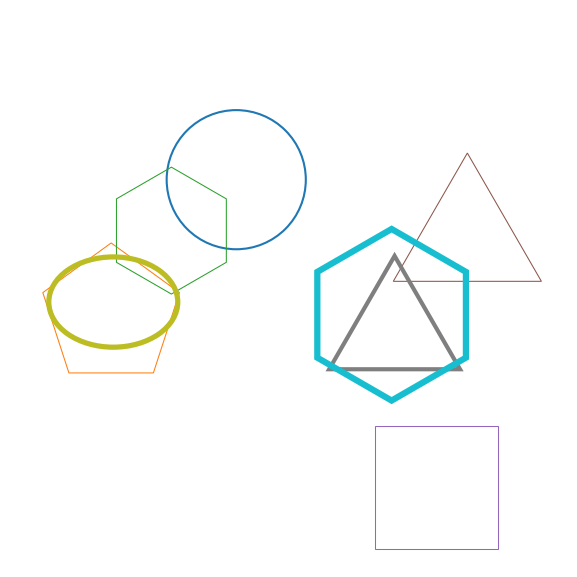[{"shape": "circle", "thickness": 1, "radius": 0.6, "center": [0.409, 0.688]}, {"shape": "pentagon", "thickness": 0.5, "radius": 0.62, "center": [0.192, 0.454]}, {"shape": "hexagon", "thickness": 0.5, "radius": 0.55, "center": [0.297, 0.6]}, {"shape": "square", "thickness": 0.5, "radius": 0.53, "center": [0.756, 0.156]}, {"shape": "triangle", "thickness": 0.5, "radius": 0.74, "center": [0.809, 0.586]}, {"shape": "triangle", "thickness": 2, "radius": 0.65, "center": [0.683, 0.425]}, {"shape": "oval", "thickness": 2.5, "radius": 0.56, "center": [0.196, 0.476]}, {"shape": "hexagon", "thickness": 3, "radius": 0.74, "center": [0.678, 0.454]}]